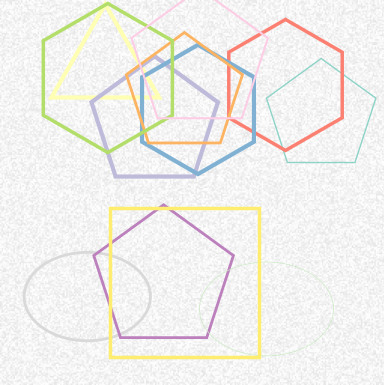[{"shape": "pentagon", "thickness": 1, "radius": 0.75, "center": [0.834, 0.699]}, {"shape": "triangle", "thickness": 3, "radius": 0.81, "center": [0.273, 0.828]}, {"shape": "pentagon", "thickness": 3, "radius": 0.86, "center": [0.402, 0.681]}, {"shape": "hexagon", "thickness": 2.5, "radius": 0.85, "center": [0.742, 0.779]}, {"shape": "hexagon", "thickness": 3, "radius": 0.84, "center": [0.514, 0.716]}, {"shape": "pentagon", "thickness": 2, "radius": 0.79, "center": [0.479, 0.757]}, {"shape": "hexagon", "thickness": 2.5, "radius": 0.97, "center": [0.28, 0.797]}, {"shape": "pentagon", "thickness": 1.5, "radius": 0.93, "center": [0.519, 0.844]}, {"shape": "oval", "thickness": 2, "radius": 0.82, "center": [0.227, 0.23]}, {"shape": "pentagon", "thickness": 2, "radius": 0.95, "center": [0.425, 0.277]}, {"shape": "oval", "thickness": 0.5, "radius": 0.87, "center": [0.692, 0.198]}, {"shape": "square", "thickness": 2.5, "radius": 0.96, "center": [0.479, 0.266]}]